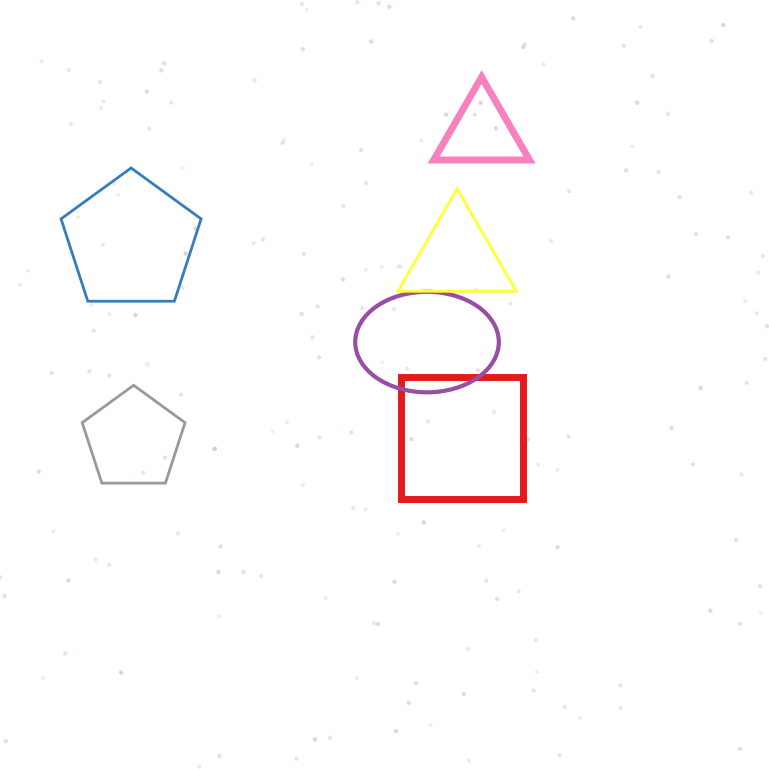[{"shape": "square", "thickness": 2.5, "radius": 0.4, "center": [0.6, 0.431]}, {"shape": "pentagon", "thickness": 1, "radius": 0.48, "center": [0.17, 0.686]}, {"shape": "oval", "thickness": 1.5, "radius": 0.47, "center": [0.555, 0.556]}, {"shape": "triangle", "thickness": 1, "radius": 0.44, "center": [0.594, 0.666]}, {"shape": "triangle", "thickness": 2.5, "radius": 0.36, "center": [0.625, 0.828]}, {"shape": "pentagon", "thickness": 1, "radius": 0.35, "center": [0.174, 0.429]}]